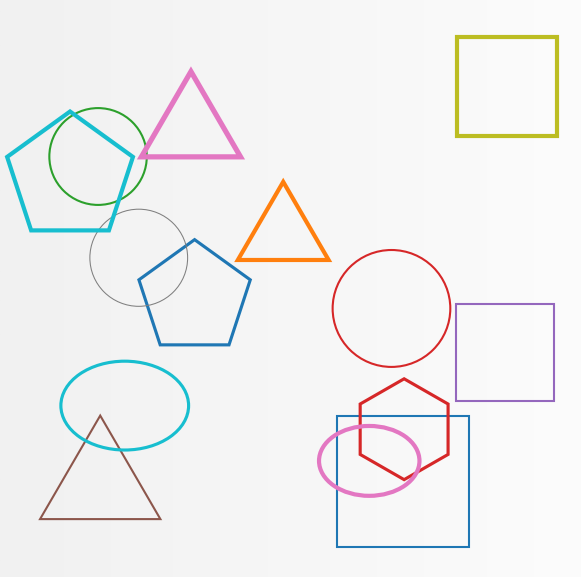[{"shape": "pentagon", "thickness": 1.5, "radius": 0.5, "center": [0.335, 0.483]}, {"shape": "square", "thickness": 1, "radius": 0.57, "center": [0.693, 0.165]}, {"shape": "triangle", "thickness": 2, "radius": 0.45, "center": [0.487, 0.594]}, {"shape": "circle", "thickness": 1, "radius": 0.42, "center": [0.169, 0.728]}, {"shape": "hexagon", "thickness": 1.5, "radius": 0.44, "center": [0.695, 0.256]}, {"shape": "circle", "thickness": 1, "radius": 0.51, "center": [0.674, 0.465]}, {"shape": "square", "thickness": 1, "radius": 0.42, "center": [0.869, 0.389]}, {"shape": "triangle", "thickness": 1, "radius": 0.6, "center": [0.172, 0.16]}, {"shape": "triangle", "thickness": 2.5, "radius": 0.49, "center": [0.329, 0.777]}, {"shape": "oval", "thickness": 2, "radius": 0.43, "center": [0.635, 0.201]}, {"shape": "circle", "thickness": 0.5, "radius": 0.42, "center": [0.239, 0.553]}, {"shape": "square", "thickness": 2, "radius": 0.43, "center": [0.872, 0.849]}, {"shape": "oval", "thickness": 1.5, "radius": 0.55, "center": [0.215, 0.297]}, {"shape": "pentagon", "thickness": 2, "radius": 0.57, "center": [0.12, 0.692]}]